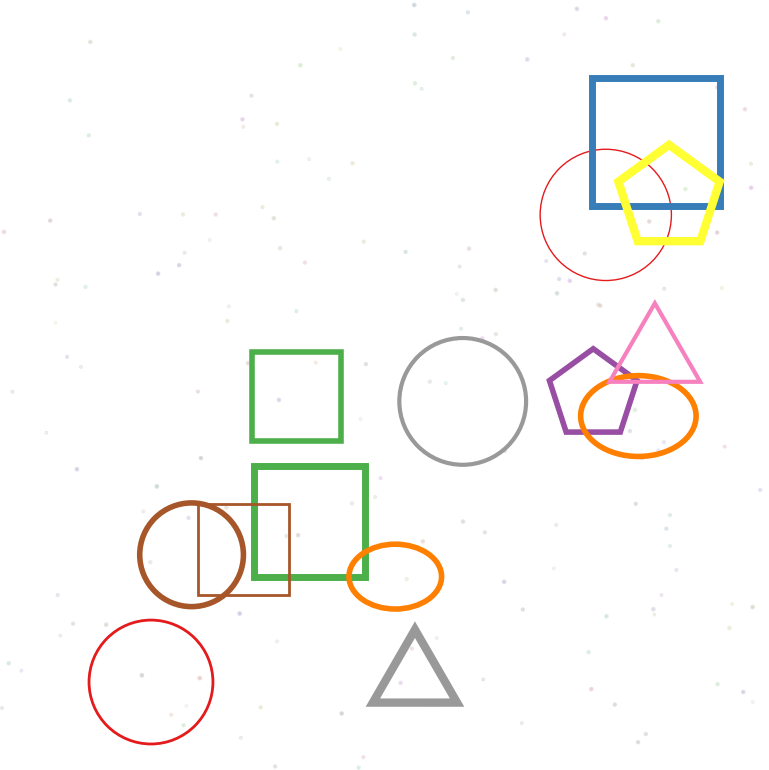[{"shape": "circle", "thickness": 0.5, "radius": 0.43, "center": [0.787, 0.721]}, {"shape": "circle", "thickness": 1, "radius": 0.4, "center": [0.196, 0.114]}, {"shape": "square", "thickness": 2.5, "radius": 0.41, "center": [0.852, 0.816]}, {"shape": "square", "thickness": 2.5, "radius": 0.36, "center": [0.402, 0.323]}, {"shape": "square", "thickness": 2, "radius": 0.29, "center": [0.386, 0.485]}, {"shape": "pentagon", "thickness": 2, "radius": 0.3, "center": [0.77, 0.487]}, {"shape": "oval", "thickness": 2, "radius": 0.3, "center": [0.513, 0.251]}, {"shape": "oval", "thickness": 2, "radius": 0.37, "center": [0.829, 0.46]}, {"shape": "pentagon", "thickness": 3, "radius": 0.35, "center": [0.869, 0.743]}, {"shape": "square", "thickness": 1, "radius": 0.3, "center": [0.317, 0.286]}, {"shape": "circle", "thickness": 2, "radius": 0.34, "center": [0.249, 0.28]}, {"shape": "triangle", "thickness": 1.5, "radius": 0.34, "center": [0.85, 0.538]}, {"shape": "triangle", "thickness": 3, "radius": 0.32, "center": [0.539, 0.119]}, {"shape": "circle", "thickness": 1.5, "radius": 0.41, "center": [0.601, 0.479]}]